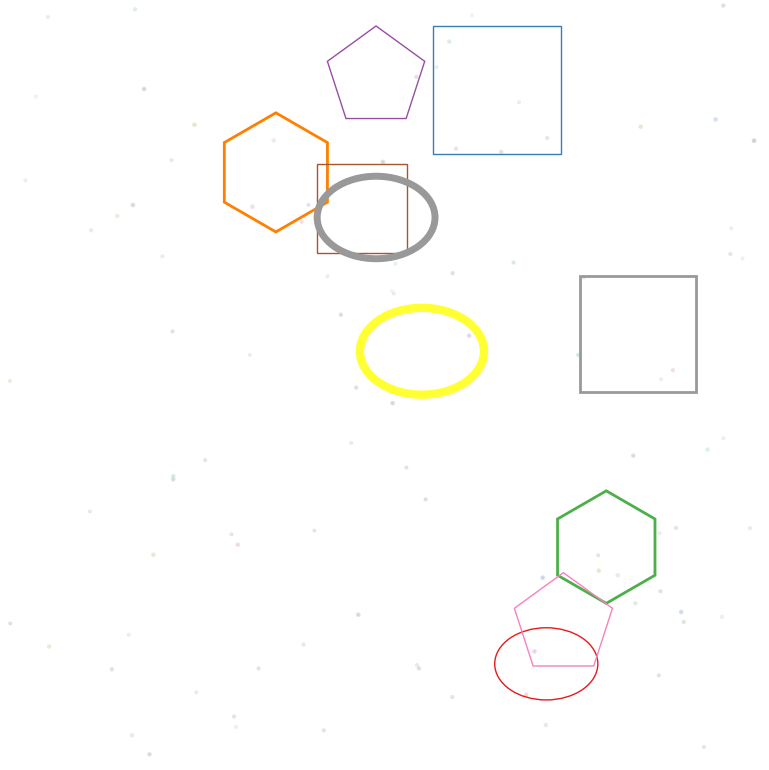[{"shape": "oval", "thickness": 0.5, "radius": 0.33, "center": [0.709, 0.138]}, {"shape": "square", "thickness": 0.5, "radius": 0.41, "center": [0.645, 0.883]}, {"shape": "hexagon", "thickness": 1, "radius": 0.37, "center": [0.787, 0.289]}, {"shape": "pentagon", "thickness": 0.5, "radius": 0.33, "center": [0.488, 0.9]}, {"shape": "hexagon", "thickness": 1, "radius": 0.39, "center": [0.358, 0.776]}, {"shape": "oval", "thickness": 3, "radius": 0.4, "center": [0.548, 0.544]}, {"shape": "square", "thickness": 0.5, "radius": 0.29, "center": [0.47, 0.729]}, {"shape": "pentagon", "thickness": 0.5, "radius": 0.33, "center": [0.732, 0.189]}, {"shape": "square", "thickness": 1, "radius": 0.38, "center": [0.829, 0.566]}, {"shape": "oval", "thickness": 2.5, "radius": 0.38, "center": [0.488, 0.718]}]